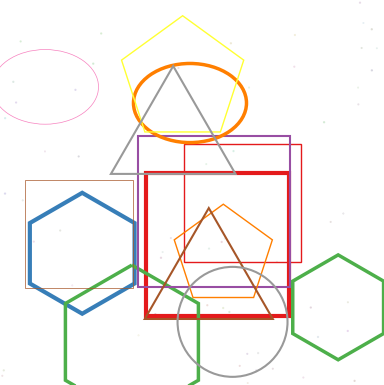[{"shape": "square", "thickness": 3, "radius": 0.93, "center": [0.566, 0.365]}, {"shape": "square", "thickness": 1, "radius": 0.76, "center": [0.63, 0.473]}, {"shape": "hexagon", "thickness": 3, "radius": 0.79, "center": [0.214, 0.342]}, {"shape": "hexagon", "thickness": 2.5, "radius": 0.68, "center": [0.878, 0.202]}, {"shape": "hexagon", "thickness": 2.5, "radius": 1.0, "center": [0.343, 0.112]}, {"shape": "square", "thickness": 1.5, "radius": 0.99, "center": [0.556, 0.45]}, {"shape": "pentagon", "thickness": 1, "radius": 0.67, "center": [0.58, 0.336]}, {"shape": "oval", "thickness": 2.5, "radius": 0.73, "center": [0.493, 0.732]}, {"shape": "pentagon", "thickness": 1, "radius": 0.83, "center": [0.474, 0.792]}, {"shape": "triangle", "thickness": 1.5, "radius": 0.96, "center": [0.542, 0.268]}, {"shape": "square", "thickness": 0.5, "radius": 0.7, "center": [0.206, 0.392]}, {"shape": "oval", "thickness": 0.5, "radius": 0.69, "center": [0.117, 0.774]}, {"shape": "triangle", "thickness": 1.5, "radius": 0.93, "center": [0.45, 0.642]}, {"shape": "circle", "thickness": 1.5, "radius": 0.71, "center": [0.604, 0.164]}]